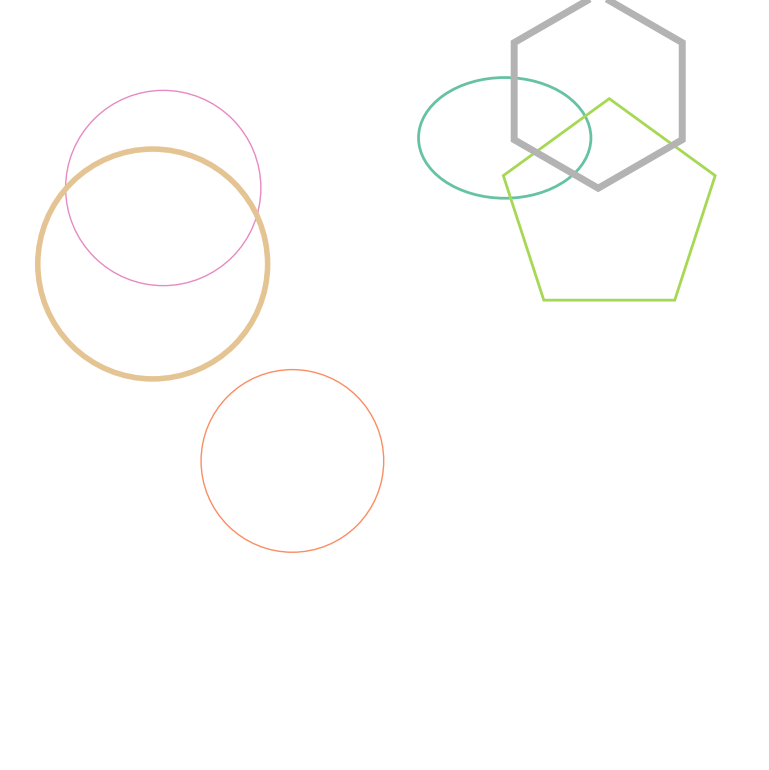[{"shape": "oval", "thickness": 1, "radius": 0.56, "center": [0.655, 0.821]}, {"shape": "circle", "thickness": 0.5, "radius": 0.59, "center": [0.38, 0.401]}, {"shape": "circle", "thickness": 0.5, "radius": 0.63, "center": [0.212, 0.756]}, {"shape": "pentagon", "thickness": 1, "radius": 0.72, "center": [0.791, 0.727]}, {"shape": "circle", "thickness": 2, "radius": 0.75, "center": [0.198, 0.657]}, {"shape": "hexagon", "thickness": 2.5, "radius": 0.63, "center": [0.777, 0.882]}]